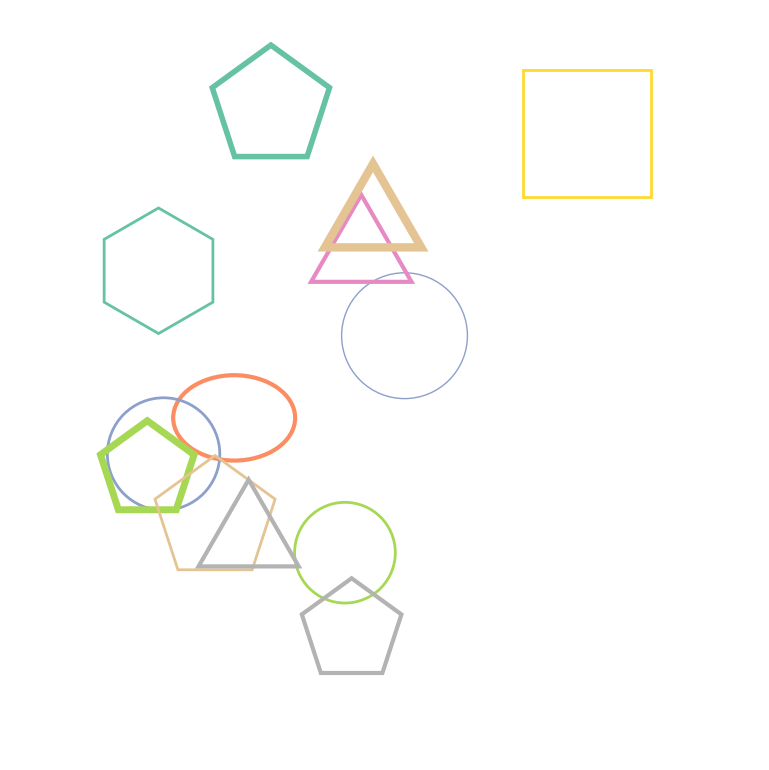[{"shape": "pentagon", "thickness": 2, "radius": 0.4, "center": [0.352, 0.861]}, {"shape": "hexagon", "thickness": 1, "radius": 0.41, "center": [0.206, 0.648]}, {"shape": "oval", "thickness": 1.5, "radius": 0.4, "center": [0.304, 0.457]}, {"shape": "circle", "thickness": 0.5, "radius": 0.41, "center": [0.525, 0.564]}, {"shape": "circle", "thickness": 1, "radius": 0.37, "center": [0.212, 0.41]}, {"shape": "triangle", "thickness": 1.5, "radius": 0.38, "center": [0.469, 0.672]}, {"shape": "pentagon", "thickness": 2.5, "radius": 0.32, "center": [0.191, 0.39]}, {"shape": "circle", "thickness": 1, "radius": 0.33, "center": [0.448, 0.282]}, {"shape": "square", "thickness": 1, "radius": 0.41, "center": [0.762, 0.827]}, {"shape": "triangle", "thickness": 3, "radius": 0.36, "center": [0.484, 0.715]}, {"shape": "pentagon", "thickness": 1, "radius": 0.41, "center": [0.279, 0.326]}, {"shape": "pentagon", "thickness": 1.5, "radius": 0.34, "center": [0.457, 0.181]}, {"shape": "triangle", "thickness": 1.5, "radius": 0.38, "center": [0.323, 0.302]}]